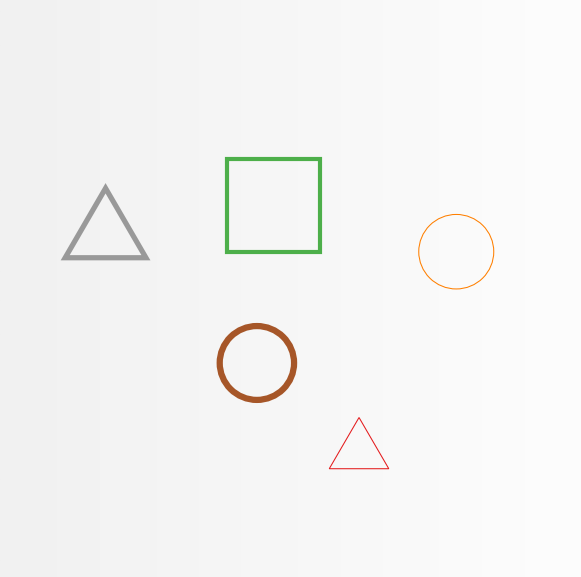[{"shape": "triangle", "thickness": 0.5, "radius": 0.3, "center": [0.618, 0.217]}, {"shape": "square", "thickness": 2, "radius": 0.4, "center": [0.47, 0.643]}, {"shape": "circle", "thickness": 0.5, "radius": 0.32, "center": [0.785, 0.563]}, {"shape": "circle", "thickness": 3, "radius": 0.32, "center": [0.442, 0.371]}, {"shape": "triangle", "thickness": 2.5, "radius": 0.4, "center": [0.182, 0.593]}]